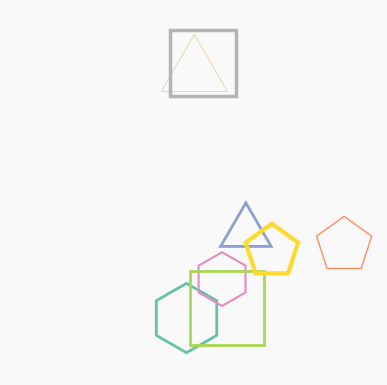[{"shape": "hexagon", "thickness": 2, "radius": 0.45, "center": [0.481, 0.174]}, {"shape": "pentagon", "thickness": 1, "radius": 0.37, "center": [0.888, 0.363]}, {"shape": "triangle", "thickness": 2, "radius": 0.38, "center": [0.634, 0.398]}, {"shape": "hexagon", "thickness": 1.5, "radius": 0.35, "center": [0.573, 0.275]}, {"shape": "square", "thickness": 2, "radius": 0.48, "center": [0.586, 0.2]}, {"shape": "pentagon", "thickness": 3, "radius": 0.36, "center": [0.702, 0.348]}, {"shape": "triangle", "thickness": 0.5, "radius": 0.49, "center": [0.502, 0.812]}, {"shape": "square", "thickness": 2.5, "radius": 0.43, "center": [0.524, 0.836]}]